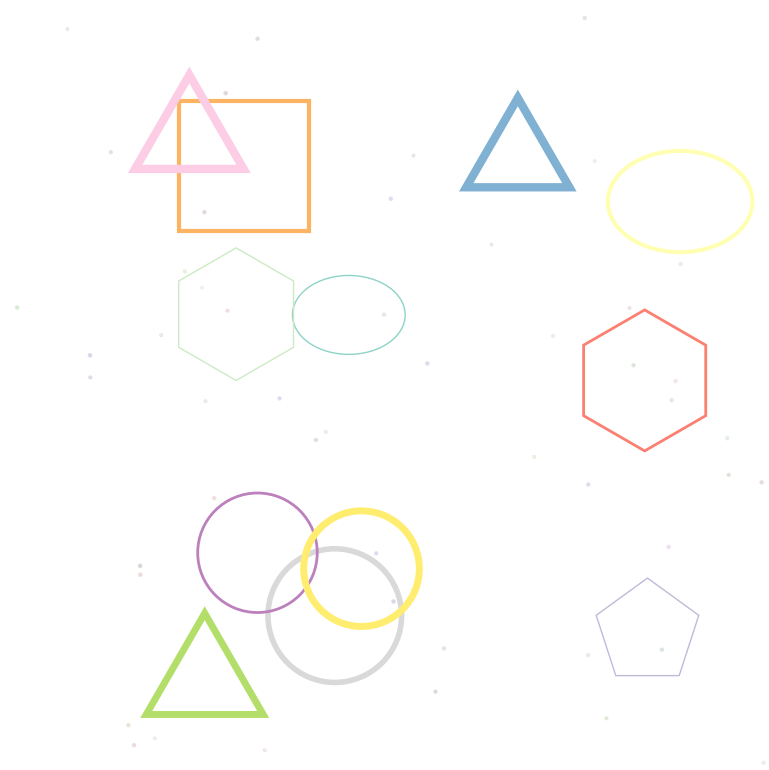[{"shape": "oval", "thickness": 0.5, "radius": 0.37, "center": [0.453, 0.591]}, {"shape": "oval", "thickness": 1.5, "radius": 0.47, "center": [0.883, 0.738]}, {"shape": "pentagon", "thickness": 0.5, "radius": 0.35, "center": [0.841, 0.179]}, {"shape": "hexagon", "thickness": 1, "radius": 0.46, "center": [0.837, 0.506]}, {"shape": "triangle", "thickness": 3, "radius": 0.39, "center": [0.672, 0.795]}, {"shape": "square", "thickness": 1.5, "radius": 0.42, "center": [0.317, 0.785]}, {"shape": "triangle", "thickness": 2.5, "radius": 0.44, "center": [0.266, 0.116]}, {"shape": "triangle", "thickness": 3, "radius": 0.41, "center": [0.246, 0.821]}, {"shape": "circle", "thickness": 2, "radius": 0.43, "center": [0.435, 0.201]}, {"shape": "circle", "thickness": 1, "radius": 0.39, "center": [0.334, 0.282]}, {"shape": "hexagon", "thickness": 0.5, "radius": 0.43, "center": [0.307, 0.592]}, {"shape": "circle", "thickness": 2.5, "radius": 0.38, "center": [0.47, 0.261]}]